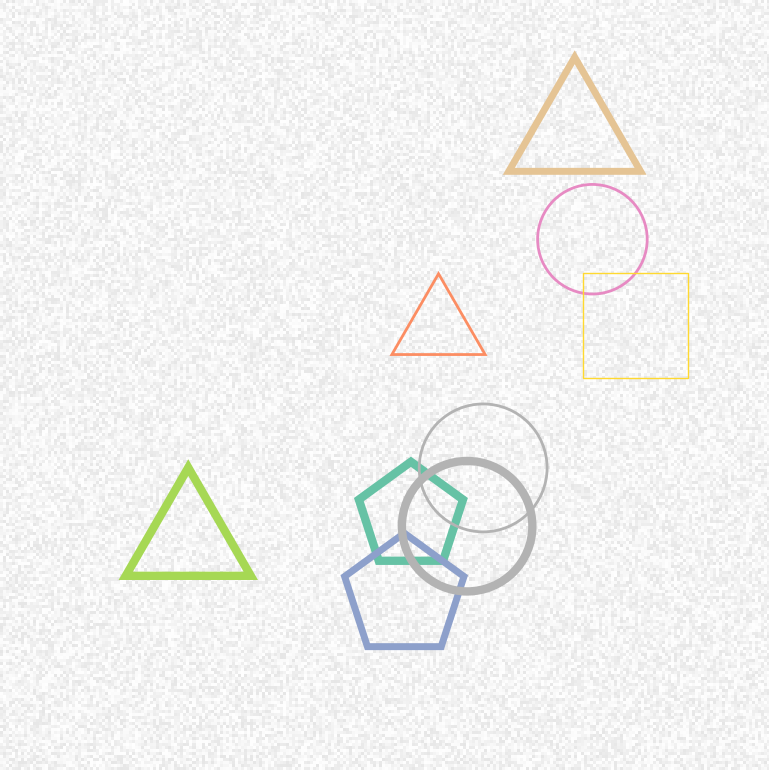[{"shape": "pentagon", "thickness": 3, "radius": 0.36, "center": [0.534, 0.329]}, {"shape": "triangle", "thickness": 1, "radius": 0.35, "center": [0.57, 0.575]}, {"shape": "pentagon", "thickness": 2.5, "radius": 0.41, "center": [0.525, 0.226]}, {"shape": "circle", "thickness": 1, "radius": 0.36, "center": [0.769, 0.689]}, {"shape": "triangle", "thickness": 3, "radius": 0.47, "center": [0.245, 0.299]}, {"shape": "square", "thickness": 0.5, "radius": 0.34, "center": [0.826, 0.577]}, {"shape": "triangle", "thickness": 2.5, "radius": 0.49, "center": [0.746, 0.827]}, {"shape": "circle", "thickness": 3, "radius": 0.42, "center": [0.607, 0.317]}, {"shape": "circle", "thickness": 1, "radius": 0.42, "center": [0.627, 0.392]}]